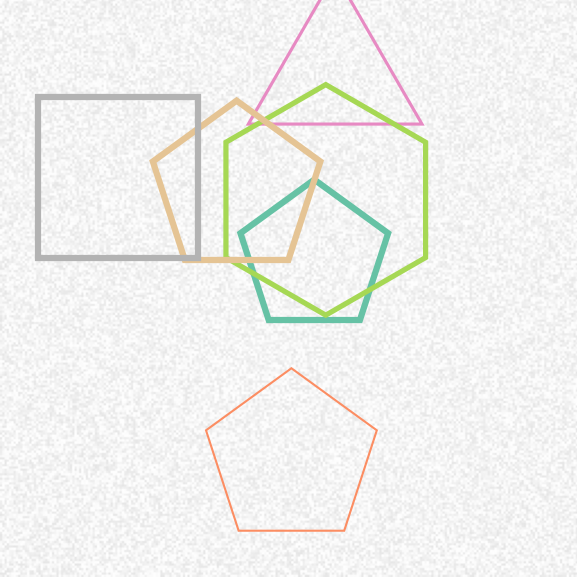[{"shape": "pentagon", "thickness": 3, "radius": 0.67, "center": [0.544, 0.554]}, {"shape": "pentagon", "thickness": 1, "radius": 0.78, "center": [0.505, 0.206]}, {"shape": "triangle", "thickness": 1.5, "radius": 0.87, "center": [0.58, 0.871]}, {"shape": "hexagon", "thickness": 2.5, "radius": 1.0, "center": [0.564, 0.653]}, {"shape": "pentagon", "thickness": 3, "radius": 0.76, "center": [0.41, 0.672]}, {"shape": "square", "thickness": 3, "radius": 0.69, "center": [0.205, 0.692]}]